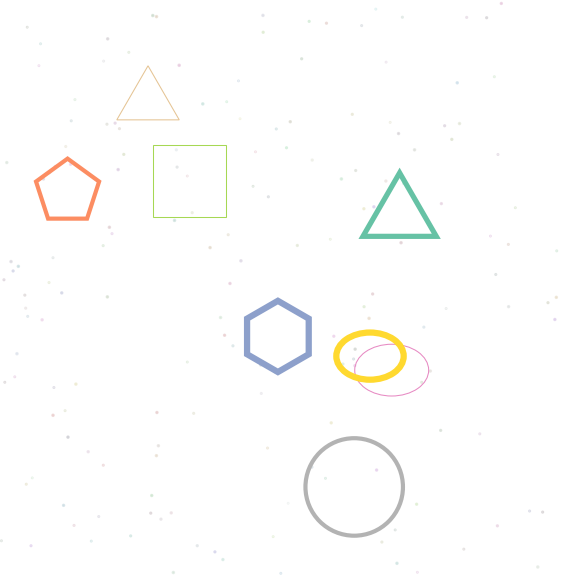[{"shape": "triangle", "thickness": 2.5, "radius": 0.37, "center": [0.692, 0.627]}, {"shape": "pentagon", "thickness": 2, "radius": 0.29, "center": [0.117, 0.667]}, {"shape": "hexagon", "thickness": 3, "radius": 0.31, "center": [0.481, 0.417]}, {"shape": "oval", "thickness": 0.5, "radius": 0.32, "center": [0.678, 0.358]}, {"shape": "square", "thickness": 0.5, "radius": 0.31, "center": [0.329, 0.686]}, {"shape": "oval", "thickness": 3, "radius": 0.29, "center": [0.641, 0.382]}, {"shape": "triangle", "thickness": 0.5, "radius": 0.31, "center": [0.256, 0.823]}, {"shape": "circle", "thickness": 2, "radius": 0.42, "center": [0.613, 0.156]}]